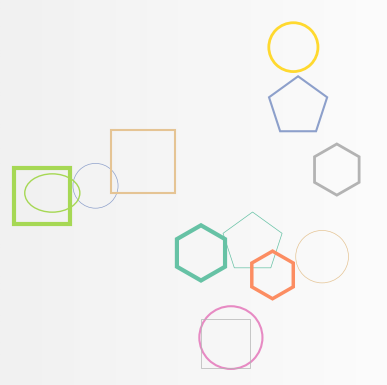[{"shape": "hexagon", "thickness": 3, "radius": 0.36, "center": [0.519, 0.343]}, {"shape": "pentagon", "thickness": 0.5, "radius": 0.4, "center": [0.652, 0.369]}, {"shape": "hexagon", "thickness": 2.5, "radius": 0.31, "center": [0.703, 0.286]}, {"shape": "pentagon", "thickness": 1.5, "radius": 0.39, "center": [0.769, 0.723]}, {"shape": "circle", "thickness": 0.5, "radius": 0.29, "center": [0.246, 0.517]}, {"shape": "circle", "thickness": 1.5, "radius": 0.41, "center": [0.596, 0.123]}, {"shape": "square", "thickness": 3, "radius": 0.36, "center": [0.108, 0.49]}, {"shape": "oval", "thickness": 1, "radius": 0.36, "center": [0.135, 0.499]}, {"shape": "circle", "thickness": 2, "radius": 0.32, "center": [0.757, 0.878]}, {"shape": "circle", "thickness": 0.5, "radius": 0.34, "center": [0.831, 0.333]}, {"shape": "square", "thickness": 1.5, "radius": 0.41, "center": [0.369, 0.58]}, {"shape": "hexagon", "thickness": 2, "radius": 0.33, "center": [0.869, 0.56]}, {"shape": "square", "thickness": 0.5, "radius": 0.31, "center": [0.581, 0.108]}]